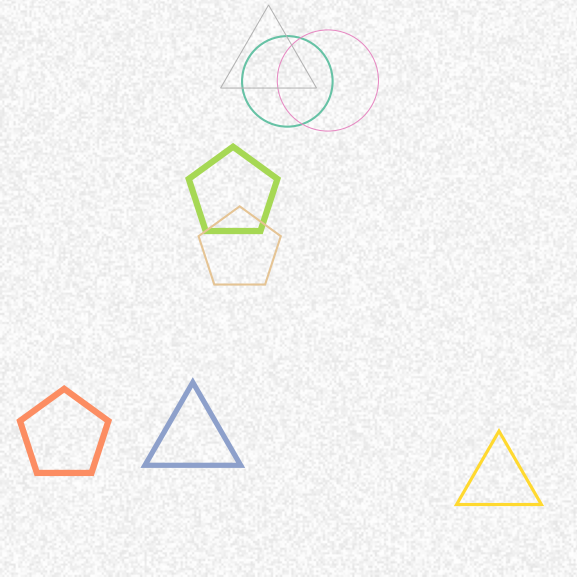[{"shape": "circle", "thickness": 1, "radius": 0.39, "center": [0.498, 0.858]}, {"shape": "pentagon", "thickness": 3, "radius": 0.4, "center": [0.111, 0.245]}, {"shape": "triangle", "thickness": 2.5, "radius": 0.48, "center": [0.334, 0.241]}, {"shape": "circle", "thickness": 0.5, "radius": 0.44, "center": [0.568, 0.86]}, {"shape": "pentagon", "thickness": 3, "radius": 0.4, "center": [0.404, 0.664]}, {"shape": "triangle", "thickness": 1.5, "radius": 0.42, "center": [0.864, 0.168]}, {"shape": "pentagon", "thickness": 1, "radius": 0.37, "center": [0.415, 0.567]}, {"shape": "triangle", "thickness": 0.5, "radius": 0.48, "center": [0.465, 0.895]}]